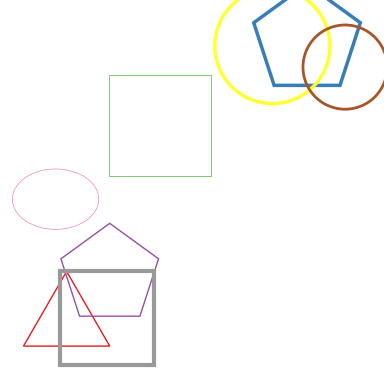[{"shape": "triangle", "thickness": 1, "radius": 0.65, "center": [0.173, 0.166]}, {"shape": "pentagon", "thickness": 2.5, "radius": 0.73, "center": [0.798, 0.896]}, {"shape": "square", "thickness": 0.5, "radius": 0.66, "center": [0.415, 0.673]}, {"shape": "pentagon", "thickness": 1, "radius": 0.67, "center": [0.285, 0.287]}, {"shape": "circle", "thickness": 2.5, "radius": 0.75, "center": [0.708, 0.88]}, {"shape": "circle", "thickness": 2, "radius": 0.55, "center": [0.896, 0.826]}, {"shape": "oval", "thickness": 0.5, "radius": 0.56, "center": [0.144, 0.483]}, {"shape": "square", "thickness": 3, "radius": 0.61, "center": [0.277, 0.173]}]